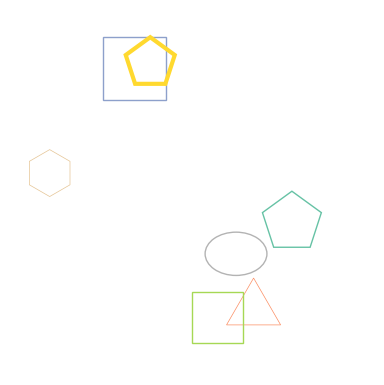[{"shape": "pentagon", "thickness": 1, "radius": 0.4, "center": [0.758, 0.423]}, {"shape": "triangle", "thickness": 0.5, "radius": 0.41, "center": [0.659, 0.197]}, {"shape": "square", "thickness": 1, "radius": 0.41, "center": [0.35, 0.821]}, {"shape": "square", "thickness": 1, "radius": 0.34, "center": [0.565, 0.176]}, {"shape": "pentagon", "thickness": 3, "radius": 0.33, "center": [0.39, 0.836]}, {"shape": "hexagon", "thickness": 0.5, "radius": 0.3, "center": [0.129, 0.55]}, {"shape": "oval", "thickness": 1, "radius": 0.4, "center": [0.613, 0.341]}]